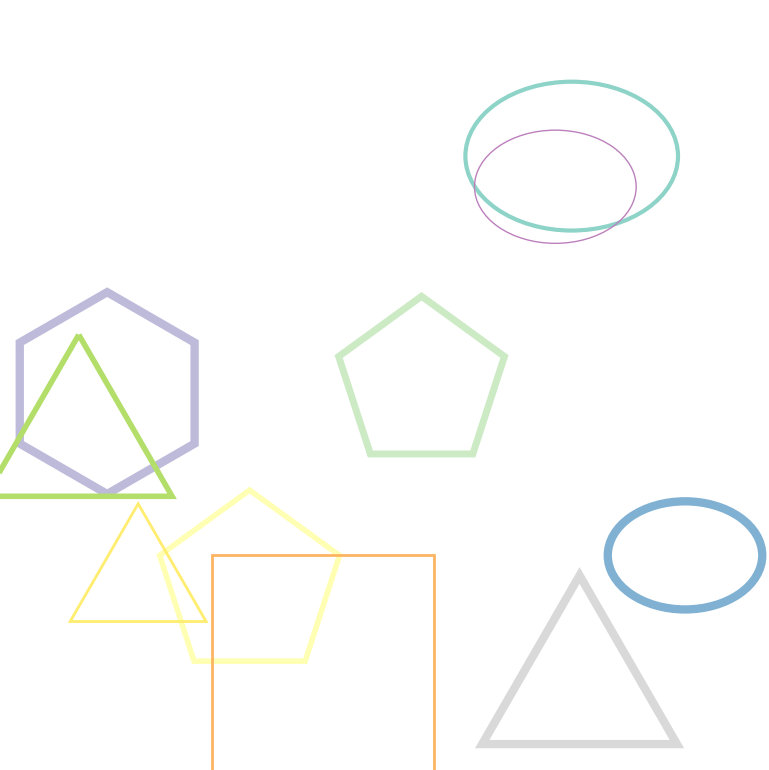[{"shape": "oval", "thickness": 1.5, "radius": 0.69, "center": [0.742, 0.797]}, {"shape": "pentagon", "thickness": 2, "radius": 0.61, "center": [0.324, 0.241]}, {"shape": "hexagon", "thickness": 3, "radius": 0.66, "center": [0.139, 0.489]}, {"shape": "oval", "thickness": 3, "radius": 0.5, "center": [0.89, 0.279]}, {"shape": "square", "thickness": 1, "radius": 0.72, "center": [0.419, 0.136]}, {"shape": "triangle", "thickness": 2, "radius": 0.7, "center": [0.102, 0.425]}, {"shape": "triangle", "thickness": 3, "radius": 0.73, "center": [0.753, 0.107]}, {"shape": "oval", "thickness": 0.5, "radius": 0.52, "center": [0.721, 0.757]}, {"shape": "pentagon", "thickness": 2.5, "radius": 0.57, "center": [0.547, 0.502]}, {"shape": "triangle", "thickness": 1, "radius": 0.51, "center": [0.179, 0.244]}]